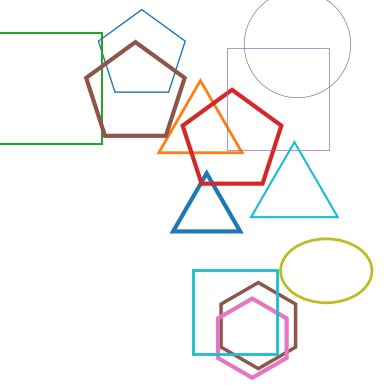[{"shape": "pentagon", "thickness": 1, "radius": 0.59, "center": [0.368, 0.856]}, {"shape": "triangle", "thickness": 3, "radius": 0.5, "center": [0.537, 0.449]}, {"shape": "triangle", "thickness": 2, "radius": 0.62, "center": [0.521, 0.666]}, {"shape": "square", "thickness": 1.5, "radius": 0.73, "center": [0.118, 0.77]}, {"shape": "pentagon", "thickness": 3, "radius": 0.67, "center": [0.603, 0.632]}, {"shape": "square", "thickness": 0.5, "radius": 0.66, "center": [0.722, 0.742]}, {"shape": "hexagon", "thickness": 2.5, "radius": 0.56, "center": [0.671, 0.154]}, {"shape": "pentagon", "thickness": 3, "radius": 0.67, "center": [0.352, 0.756]}, {"shape": "hexagon", "thickness": 3, "radius": 0.51, "center": [0.655, 0.122]}, {"shape": "circle", "thickness": 0.5, "radius": 0.69, "center": [0.773, 0.884]}, {"shape": "oval", "thickness": 2, "radius": 0.59, "center": [0.847, 0.297]}, {"shape": "triangle", "thickness": 1.5, "radius": 0.65, "center": [0.765, 0.501]}, {"shape": "square", "thickness": 2, "radius": 0.55, "center": [0.609, 0.19]}]